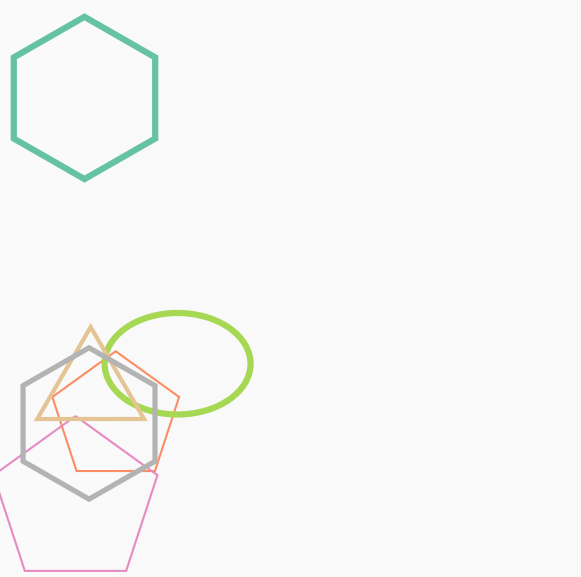[{"shape": "hexagon", "thickness": 3, "radius": 0.7, "center": [0.145, 0.83]}, {"shape": "pentagon", "thickness": 1, "radius": 0.57, "center": [0.199, 0.276]}, {"shape": "pentagon", "thickness": 1, "radius": 0.74, "center": [0.13, 0.13]}, {"shape": "oval", "thickness": 3, "radius": 0.63, "center": [0.305, 0.369]}, {"shape": "triangle", "thickness": 2, "radius": 0.53, "center": [0.156, 0.327]}, {"shape": "hexagon", "thickness": 2.5, "radius": 0.66, "center": [0.153, 0.266]}]